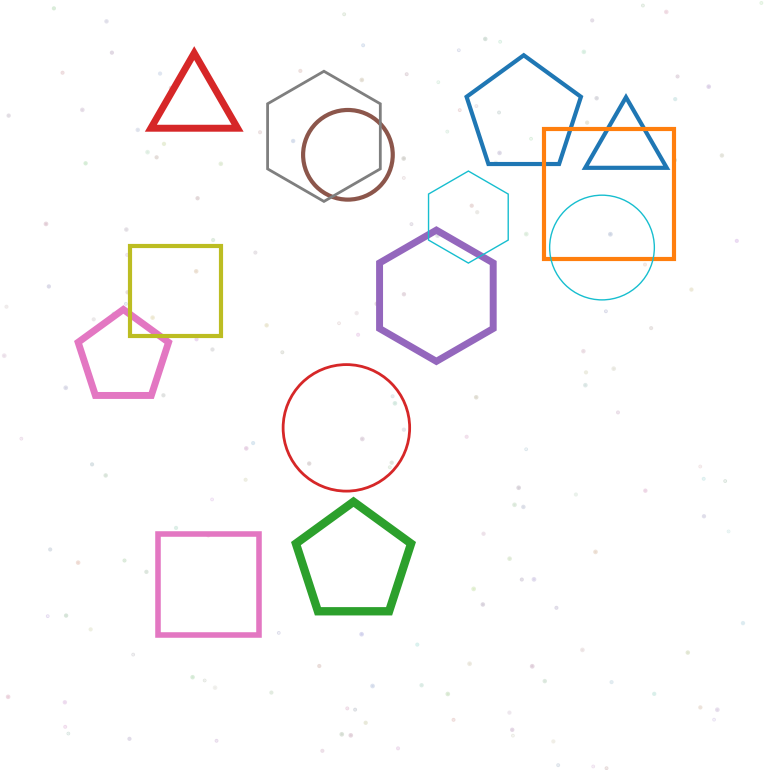[{"shape": "triangle", "thickness": 1.5, "radius": 0.31, "center": [0.813, 0.813]}, {"shape": "pentagon", "thickness": 1.5, "radius": 0.39, "center": [0.68, 0.85]}, {"shape": "square", "thickness": 1.5, "radius": 0.42, "center": [0.791, 0.748]}, {"shape": "pentagon", "thickness": 3, "radius": 0.39, "center": [0.459, 0.27]}, {"shape": "triangle", "thickness": 2.5, "radius": 0.33, "center": [0.252, 0.866]}, {"shape": "circle", "thickness": 1, "radius": 0.41, "center": [0.45, 0.444]}, {"shape": "hexagon", "thickness": 2.5, "radius": 0.43, "center": [0.567, 0.616]}, {"shape": "circle", "thickness": 1.5, "radius": 0.29, "center": [0.452, 0.799]}, {"shape": "square", "thickness": 2, "radius": 0.33, "center": [0.271, 0.241]}, {"shape": "pentagon", "thickness": 2.5, "radius": 0.31, "center": [0.16, 0.536]}, {"shape": "hexagon", "thickness": 1, "radius": 0.42, "center": [0.421, 0.823]}, {"shape": "square", "thickness": 1.5, "radius": 0.29, "center": [0.228, 0.622]}, {"shape": "circle", "thickness": 0.5, "radius": 0.34, "center": [0.782, 0.679]}, {"shape": "hexagon", "thickness": 0.5, "radius": 0.3, "center": [0.608, 0.718]}]